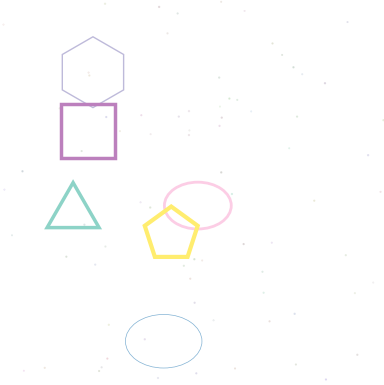[{"shape": "triangle", "thickness": 2.5, "radius": 0.39, "center": [0.19, 0.448]}, {"shape": "hexagon", "thickness": 1, "radius": 0.46, "center": [0.241, 0.812]}, {"shape": "oval", "thickness": 0.5, "radius": 0.5, "center": [0.425, 0.114]}, {"shape": "oval", "thickness": 2, "radius": 0.43, "center": [0.514, 0.466]}, {"shape": "square", "thickness": 2.5, "radius": 0.35, "center": [0.228, 0.66]}, {"shape": "pentagon", "thickness": 3, "radius": 0.36, "center": [0.445, 0.391]}]